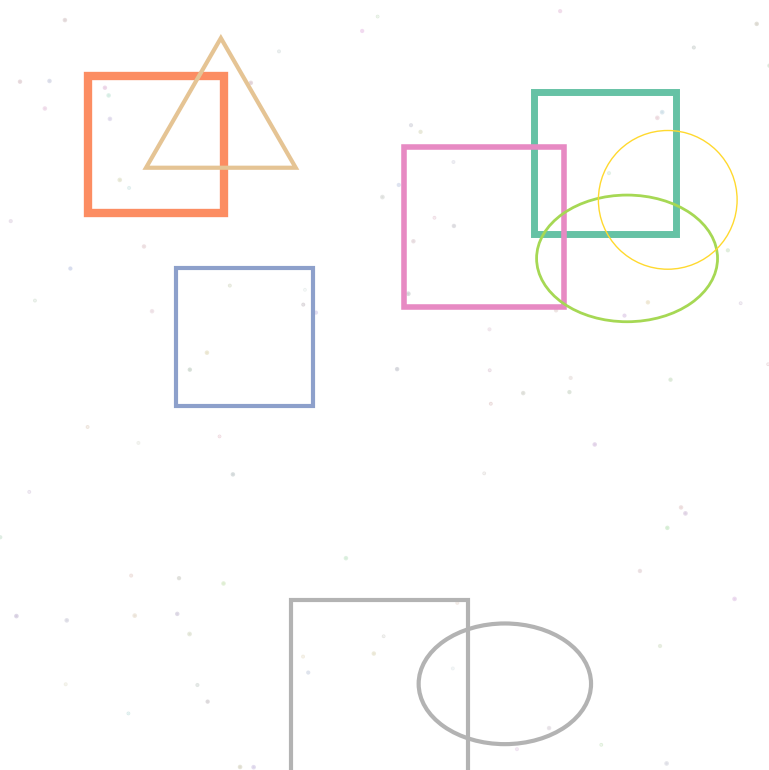[{"shape": "square", "thickness": 2.5, "radius": 0.46, "center": [0.786, 0.788]}, {"shape": "square", "thickness": 3, "radius": 0.44, "center": [0.202, 0.812]}, {"shape": "square", "thickness": 1.5, "radius": 0.45, "center": [0.317, 0.562]}, {"shape": "square", "thickness": 2, "radius": 0.52, "center": [0.629, 0.705]}, {"shape": "oval", "thickness": 1, "radius": 0.59, "center": [0.814, 0.664]}, {"shape": "circle", "thickness": 0.5, "radius": 0.45, "center": [0.867, 0.74]}, {"shape": "triangle", "thickness": 1.5, "radius": 0.56, "center": [0.287, 0.838]}, {"shape": "square", "thickness": 1.5, "radius": 0.57, "center": [0.493, 0.105]}, {"shape": "oval", "thickness": 1.5, "radius": 0.56, "center": [0.656, 0.112]}]